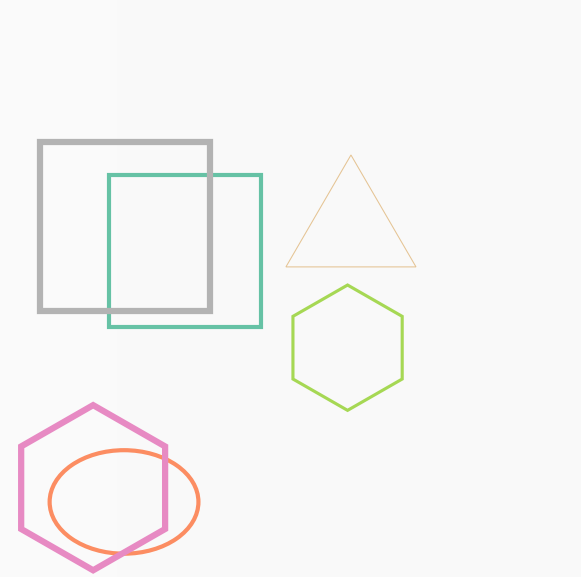[{"shape": "square", "thickness": 2, "radius": 0.66, "center": [0.319, 0.564]}, {"shape": "oval", "thickness": 2, "radius": 0.64, "center": [0.213, 0.13]}, {"shape": "hexagon", "thickness": 3, "radius": 0.71, "center": [0.16, 0.155]}, {"shape": "hexagon", "thickness": 1.5, "radius": 0.54, "center": [0.598, 0.397]}, {"shape": "triangle", "thickness": 0.5, "radius": 0.65, "center": [0.604, 0.602]}, {"shape": "square", "thickness": 3, "radius": 0.73, "center": [0.215, 0.607]}]